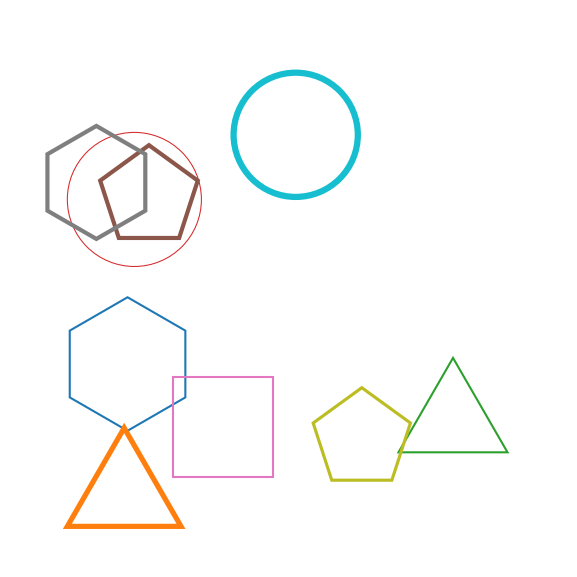[{"shape": "hexagon", "thickness": 1, "radius": 0.58, "center": [0.221, 0.369]}, {"shape": "triangle", "thickness": 2.5, "radius": 0.57, "center": [0.215, 0.144]}, {"shape": "triangle", "thickness": 1, "radius": 0.54, "center": [0.784, 0.27]}, {"shape": "circle", "thickness": 0.5, "radius": 0.58, "center": [0.233, 0.654]}, {"shape": "pentagon", "thickness": 2, "radius": 0.44, "center": [0.258, 0.659]}, {"shape": "square", "thickness": 1, "radius": 0.44, "center": [0.386, 0.26]}, {"shape": "hexagon", "thickness": 2, "radius": 0.49, "center": [0.167, 0.683]}, {"shape": "pentagon", "thickness": 1.5, "radius": 0.44, "center": [0.627, 0.239]}, {"shape": "circle", "thickness": 3, "radius": 0.54, "center": [0.512, 0.766]}]